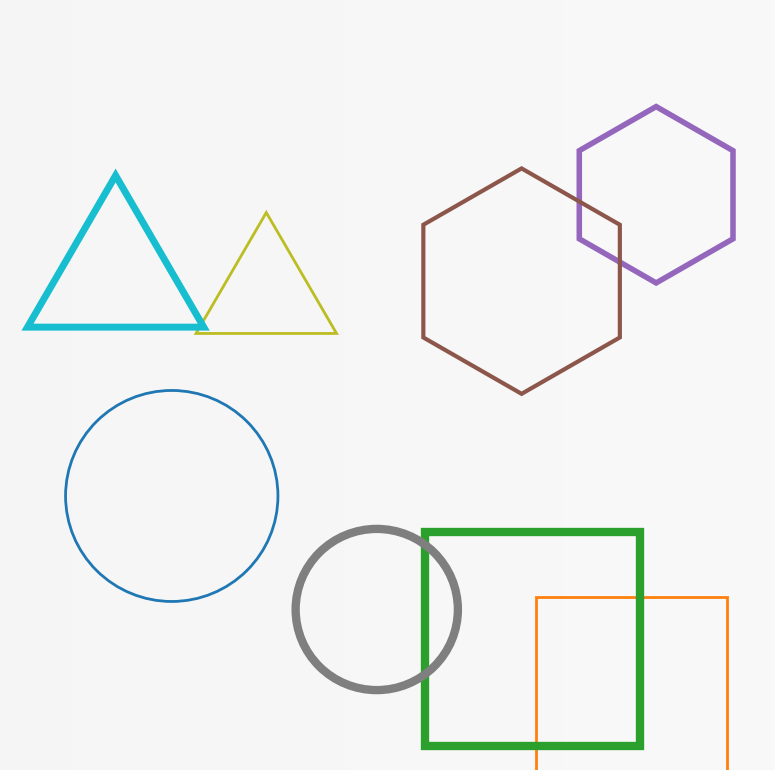[{"shape": "circle", "thickness": 1, "radius": 0.69, "center": [0.222, 0.356]}, {"shape": "square", "thickness": 1, "radius": 0.62, "center": [0.815, 0.102]}, {"shape": "square", "thickness": 3, "radius": 0.7, "center": [0.687, 0.17]}, {"shape": "hexagon", "thickness": 2, "radius": 0.57, "center": [0.847, 0.747]}, {"shape": "hexagon", "thickness": 1.5, "radius": 0.73, "center": [0.673, 0.635]}, {"shape": "circle", "thickness": 3, "radius": 0.52, "center": [0.486, 0.208]}, {"shape": "triangle", "thickness": 1, "radius": 0.52, "center": [0.344, 0.619]}, {"shape": "triangle", "thickness": 2.5, "radius": 0.66, "center": [0.149, 0.641]}]